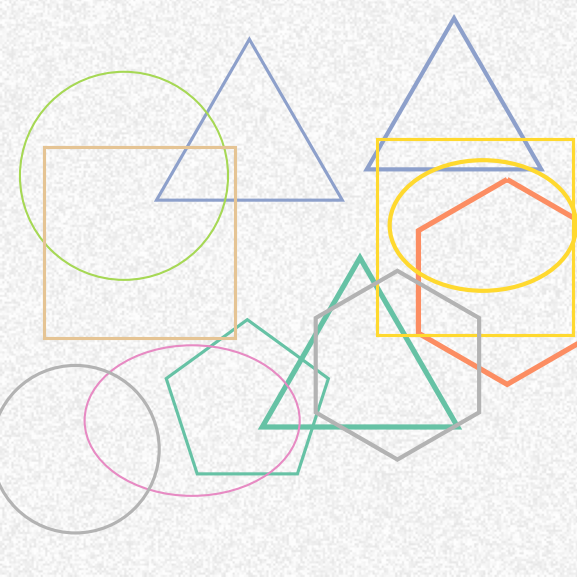[{"shape": "triangle", "thickness": 2.5, "radius": 0.98, "center": [0.623, 0.357]}, {"shape": "pentagon", "thickness": 1.5, "radius": 0.74, "center": [0.428, 0.298]}, {"shape": "hexagon", "thickness": 2.5, "radius": 0.89, "center": [0.878, 0.511]}, {"shape": "triangle", "thickness": 2, "radius": 0.87, "center": [0.786, 0.793]}, {"shape": "triangle", "thickness": 1.5, "radius": 0.93, "center": [0.432, 0.745]}, {"shape": "oval", "thickness": 1, "radius": 0.93, "center": [0.333, 0.271]}, {"shape": "circle", "thickness": 1, "radius": 0.9, "center": [0.215, 0.695]}, {"shape": "square", "thickness": 1.5, "radius": 0.85, "center": [0.823, 0.589]}, {"shape": "oval", "thickness": 2, "radius": 0.81, "center": [0.836, 0.609]}, {"shape": "square", "thickness": 1.5, "radius": 0.83, "center": [0.241, 0.579]}, {"shape": "circle", "thickness": 1.5, "radius": 0.73, "center": [0.131, 0.221]}, {"shape": "hexagon", "thickness": 2, "radius": 0.82, "center": [0.688, 0.367]}]